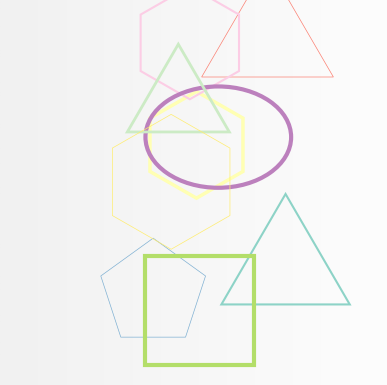[{"shape": "triangle", "thickness": 1.5, "radius": 0.96, "center": [0.737, 0.305]}, {"shape": "hexagon", "thickness": 2.5, "radius": 0.69, "center": [0.507, 0.624]}, {"shape": "triangle", "thickness": 0.5, "radius": 0.98, "center": [0.69, 0.898]}, {"shape": "pentagon", "thickness": 0.5, "radius": 0.71, "center": [0.395, 0.239]}, {"shape": "square", "thickness": 3, "radius": 0.7, "center": [0.515, 0.193]}, {"shape": "hexagon", "thickness": 1.5, "radius": 0.73, "center": [0.49, 0.889]}, {"shape": "oval", "thickness": 3, "radius": 0.94, "center": [0.563, 0.644]}, {"shape": "triangle", "thickness": 2, "radius": 0.76, "center": [0.46, 0.733]}, {"shape": "hexagon", "thickness": 0.5, "radius": 0.88, "center": [0.442, 0.528]}]